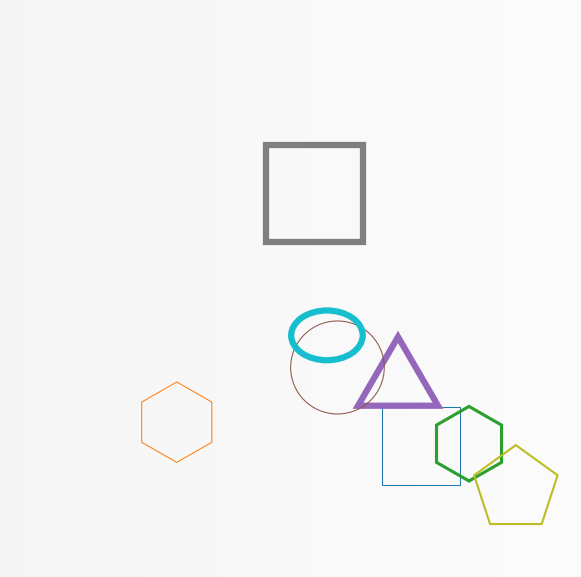[{"shape": "square", "thickness": 0.5, "radius": 0.34, "center": [0.725, 0.226]}, {"shape": "hexagon", "thickness": 0.5, "radius": 0.35, "center": [0.304, 0.268]}, {"shape": "hexagon", "thickness": 1.5, "radius": 0.32, "center": [0.807, 0.231]}, {"shape": "triangle", "thickness": 3, "radius": 0.4, "center": [0.685, 0.336]}, {"shape": "circle", "thickness": 0.5, "radius": 0.4, "center": [0.581, 0.363]}, {"shape": "square", "thickness": 3, "radius": 0.42, "center": [0.542, 0.664]}, {"shape": "pentagon", "thickness": 1, "radius": 0.38, "center": [0.887, 0.153]}, {"shape": "oval", "thickness": 3, "radius": 0.31, "center": [0.562, 0.418]}]